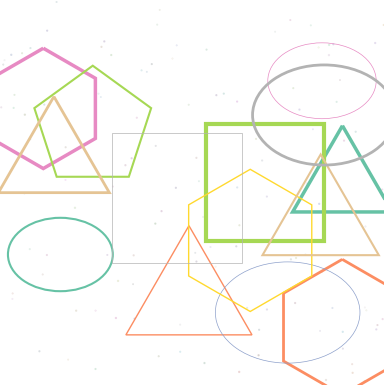[{"shape": "triangle", "thickness": 2.5, "radius": 0.75, "center": [0.889, 0.524]}, {"shape": "oval", "thickness": 1.5, "radius": 0.68, "center": [0.157, 0.339]}, {"shape": "hexagon", "thickness": 2, "radius": 0.88, "center": [0.889, 0.15]}, {"shape": "triangle", "thickness": 1, "radius": 0.95, "center": [0.491, 0.225]}, {"shape": "oval", "thickness": 0.5, "radius": 0.94, "center": [0.747, 0.188]}, {"shape": "hexagon", "thickness": 2.5, "radius": 0.78, "center": [0.112, 0.718]}, {"shape": "oval", "thickness": 0.5, "radius": 0.7, "center": [0.836, 0.79]}, {"shape": "pentagon", "thickness": 1.5, "radius": 0.8, "center": [0.241, 0.67]}, {"shape": "square", "thickness": 3, "radius": 0.76, "center": [0.688, 0.525]}, {"shape": "hexagon", "thickness": 1, "radius": 0.92, "center": [0.65, 0.376]}, {"shape": "triangle", "thickness": 1.5, "radius": 0.87, "center": [0.833, 0.424]}, {"shape": "triangle", "thickness": 2, "radius": 0.83, "center": [0.14, 0.583]}, {"shape": "oval", "thickness": 2, "radius": 0.93, "center": [0.842, 0.701]}, {"shape": "square", "thickness": 0.5, "radius": 0.84, "center": [0.46, 0.486]}]